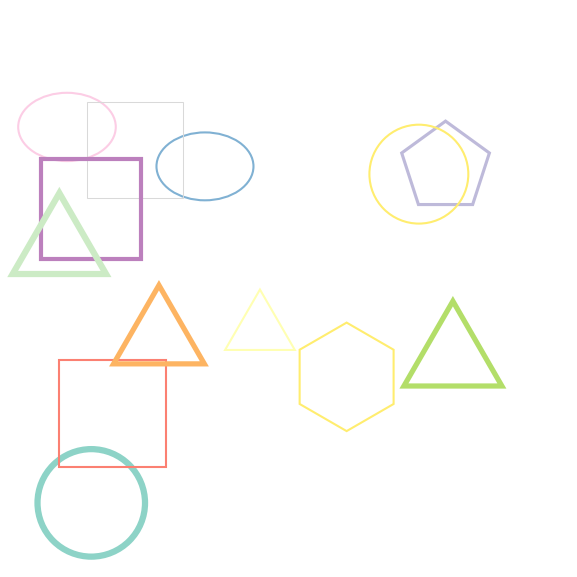[{"shape": "circle", "thickness": 3, "radius": 0.47, "center": [0.158, 0.128]}, {"shape": "triangle", "thickness": 1, "radius": 0.35, "center": [0.45, 0.428]}, {"shape": "pentagon", "thickness": 1.5, "radius": 0.4, "center": [0.772, 0.71]}, {"shape": "square", "thickness": 1, "radius": 0.46, "center": [0.195, 0.283]}, {"shape": "oval", "thickness": 1, "radius": 0.42, "center": [0.355, 0.711]}, {"shape": "triangle", "thickness": 2.5, "radius": 0.45, "center": [0.275, 0.414]}, {"shape": "triangle", "thickness": 2.5, "radius": 0.49, "center": [0.784, 0.38]}, {"shape": "oval", "thickness": 1, "radius": 0.42, "center": [0.116, 0.779]}, {"shape": "square", "thickness": 0.5, "radius": 0.41, "center": [0.234, 0.74]}, {"shape": "square", "thickness": 2, "radius": 0.43, "center": [0.158, 0.637]}, {"shape": "triangle", "thickness": 3, "radius": 0.47, "center": [0.103, 0.571]}, {"shape": "hexagon", "thickness": 1, "radius": 0.47, "center": [0.6, 0.347]}, {"shape": "circle", "thickness": 1, "radius": 0.43, "center": [0.725, 0.698]}]